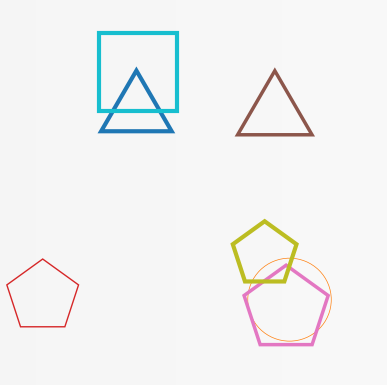[{"shape": "triangle", "thickness": 3, "radius": 0.53, "center": [0.352, 0.712]}, {"shape": "circle", "thickness": 0.5, "radius": 0.54, "center": [0.747, 0.222]}, {"shape": "pentagon", "thickness": 1, "radius": 0.49, "center": [0.11, 0.23]}, {"shape": "triangle", "thickness": 2.5, "radius": 0.55, "center": [0.709, 0.705]}, {"shape": "pentagon", "thickness": 2.5, "radius": 0.57, "center": [0.738, 0.197]}, {"shape": "pentagon", "thickness": 3, "radius": 0.43, "center": [0.683, 0.339]}, {"shape": "square", "thickness": 3, "radius": 0.5, "center": [0.356, 0.814]}]